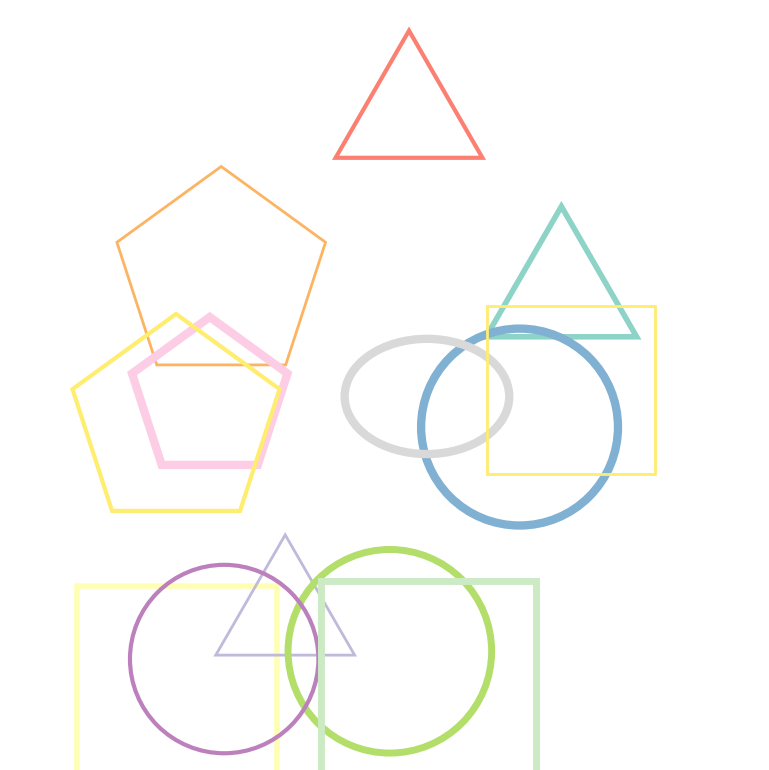[{"shape": "triangle", "thickness": 2, "radius": 0.56, "center": [0.729, 0.619]}, {"shape": "square", "thickness": 2, "radius": 0.65, "center": [0.23, 0.109]}, {"shape": "triangle", "thickness": 1, "radius": 0.52, "center": [0.37, 0.201]}, {"shape": "triangle", "thickness": 1.5, "radius": 0.55, "center": [0.531, 0.85]}, {"shape": "circle", "thickness": 3, "radius": 0.64, "center": [0.675, 0.445]}, {"shape": "pentagon", "thickness": 1, "radius": 0.71, "center": [0.287, 0.641]}, {"shape": "circle", "thickness": 2.5, "radius": 0.66, "center": [0.506, 0.154]}, {"shape": "pentagon", "thickness": 3, "radius": 0.53, "center": [0.272, 0.482]}, {"shape": "oval", "thickness": 3, "radius": 0.53, "center": [0.554, 0.485]}, {"shape": "circle", "thickness": 1.5, "radius": 0.61, "center": [0.291, 0.144]}, {"shape": "square", "thickness": 2.5, "radius": 0.7, "center": [0.557, 0.106]}, {"shape": "square", "thickness": 1, "radius": 0.55, "center": [0.741, 0.494]}, {"shape": "pentagon", "thickness": 1.5, "radius": 0.71, "center": [0.229, 0.451]}]